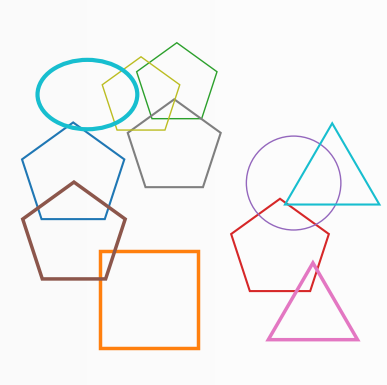[{"shape": "pentagon", "thickness": 1.5, "radius": 0.69, "center": [0.189, 0.543]}, {"shape": "square", "thickness": 2.5, "radius": 0.63, "center": [0.384, 0.222]}, {"shape": "pentagon", "thickness": 1, "radius": 0.55, "center": [0.456, 0.78]}, {"shape": "pentagon", "thickness": 1.5, "radius": 0.66, "center": [0.723, 0.351]}, {"shape": "circle", "thickness": 1, "radius": 0.61, "center": [0.758, 0.525]}, {"shape": "pentagon", "thickness": 2.5, "radius": 0.7, "center": [0.191, 0.388]}, {"shape": "triangle", "thickness": 2.5, "radius": 0.66, "center": [0.808, 0.184]}, {"shape": "pentagon", "thickness": 1.5, "radius": 0.63, "center": [0.45, 0.616]}, {"shape": "pentagon", "thickness": 1, "radius": 0.53, "center": [0.364, 0.747]}, {"shape": "triangle", "thickness": 1.5, "radius": 0.7, "center": [0.857, 0.539]}, {"shape": "oval", "thickness": 3, "radius": 0.64, "center": [0.226, 0.754]}]